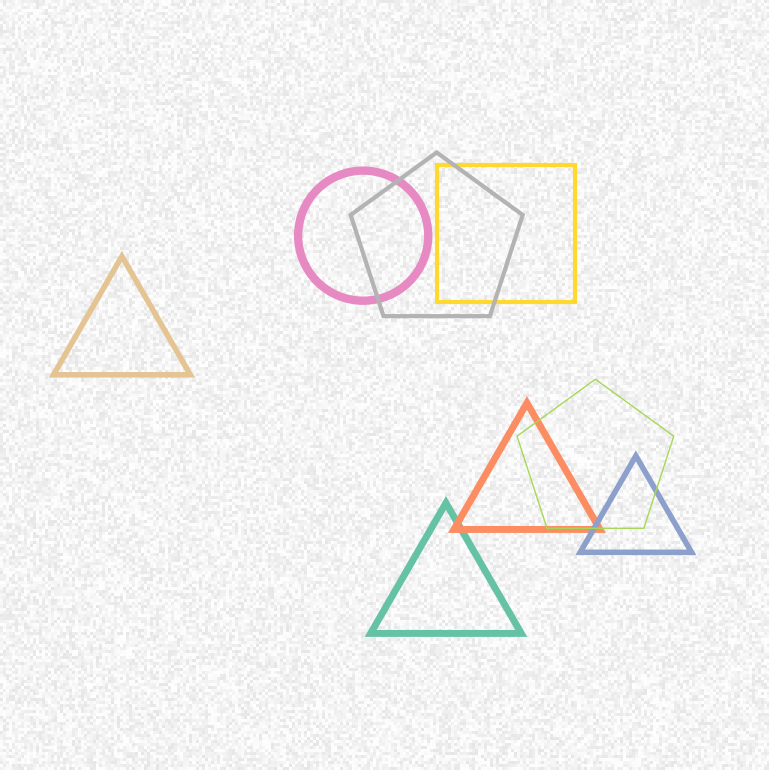[{"shape": "triangle", "thickness": 2.5, "radius": 0.56, "center": [0.579, 0.234]}, {"shape": "triangle", "thickness": 2.5, "radius": 0.55, "center": [0.684, 0.367]}, {"shape": "triangle", "thickness": 2, "radius": 0.42, "center": [0.826, 0.324]}, {"shape": "circle", "thickness": 3, "radius": 0.42, "center": [0.472, 0.694]}, {"shape": "pentagon", "thickness": 0.5, "radius": 0.53, "center": [0.773, 0.4]}, {"shape": "square", "thickness": 1.5, "radius": 0.44, "center": [0.657, 0.696]}, {"shape": "triangle", "thickness": 2, "radius": 0.51, "center": [0.158, 0.565]}, {"shape": "pentagon", "thickness": 1.5, "radius": 0.59, "center": [0.567, 0.684]}]